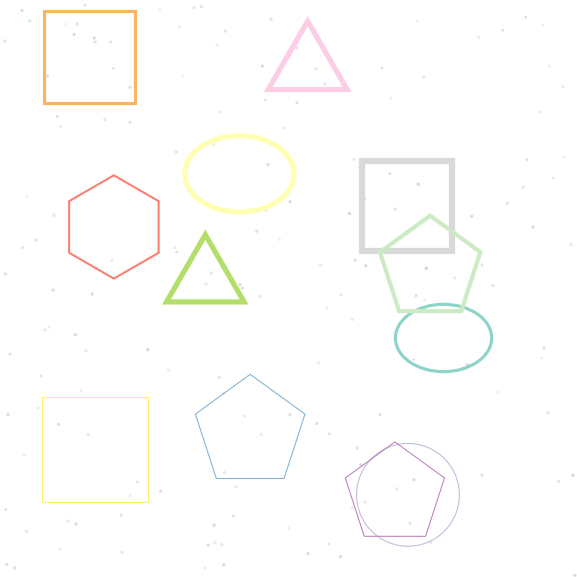[{"shape": "oval", "thickness": 1.5, "radius": 0.42, "center": [0.768, 0.414]}, {"shape": "oval", "thickness": 2.5, "radius": 0.47, "center": [0.415, 0.698]}, {"shape": "circle", "thickness": 0.5, "radius": 0.44, "center": [0.706, 0.142]}, {"shape": "hexagon", "thickness": 1, "radius": 0.45, "center": [0.197, 0.606]}, {"shape": "pentagon", "thickness": 0.5, "radius": 0.5, "center": [0.433, 0.251]}, {"shape": "square", "thickness": 1.5, "radius": 0.4, "center": [0.155, 0.9]}, {"shape": "triangle", "thickness": 2.5, "radius": 0.39, "center": [0.356, 0.515]}, {"shape": "triangle", "thickness": 2.5, "radius": 0.39, "center": [0.533, 0.884]}, {"shape": "square", "thickness": 3, "radius": 0.39, "center": [0.705, 0.643]}, {"shape": "pentagon", "thickness": 0.5, "radius": 0.45, "center": [0.684, 0.144]}, {"shape": "pentagon", "thickness": 2, "radius": 0.46, "center": [0.745, 0.534]}, {"shape": "square", "thickness": 0.5, "radius": 0.46, "center": [0.164, 0.221]}]